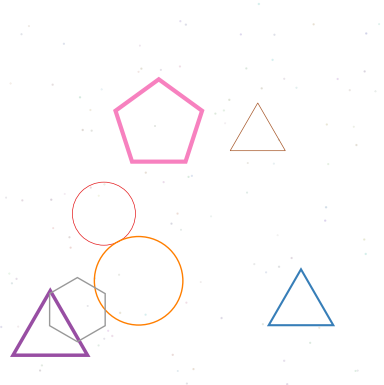[{"shape": "circle", "thickness": 0.5, "radius": 0.41, "center": [0.27, 0.445]}, {"shape": "triangle", "thickness": 1.5, "radius": 0.48, "center": [0.782, 0.204]}, {"shape": "triangle", "thickness": 2.5, "radius": 0.56, "center": [0.131, 0.133]}, {"shape": "circle", "thickness": 1, "radius": 0.57, "center": [0.36, 0.271]}, {"shape": "triangle", "thickness": 0.5, "radius": 0.41, "center": [0.67, 0.65]}, {"shape": "pentagon", "thickness": 3, "radius": 0.59, "center": [0.412, 0.676]}, {"shape": "hexagon", "thickness": 1, "radius": 0.42, "center": [0.201, 0.196]}]